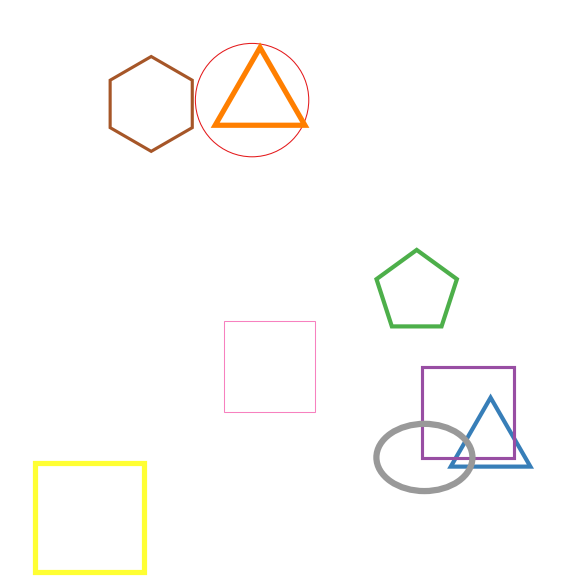[{"shape": "circle", "thickness": 0.5, "radius": 0.49, "center": [0.436, 0.826]}, {"shape": "triangle", "thickness": 2, "radius": 0.4, "center": [0.85, 0.231]}, {"shape": "pentagon", "thickness": 2, "radius": 0.37, "center": [0.722, 0.493]}, {"shape": "square", "thickness": 1.5, "radius": 0.4, "center": [0.81, 0.285]}, {"shape": "triangle", "thickness": 2.5, "radius": 0.45, "center": [0.45, 0.827]}, {"shape": "square", "thickness": 2.5, "radius": 0.47, "center": [0.155, 0.103]}, {"shape": "hexagon", "thickness": 1.5, "radius": 0.41, "center": [0.262, 0.819]}, {"shape": "square", "thickness": 0.5, "radius": 0.39, "center": [0.467, 0.365]}, {"shape": "oval", "thickness": 3, "radius": 0.42, "center": [0.735, 0.207]}]